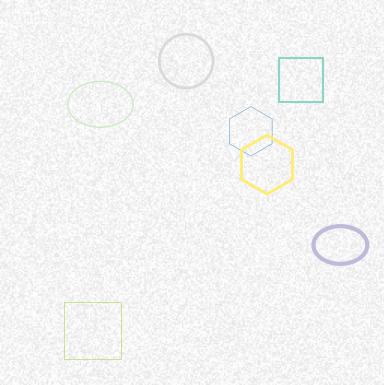[{"shape": "square", "thickness": 1.5, "radius": 0.29, "center": [0.782, 0.793]}, {"shape": "oval", "thickness": 3, "radius": 0.35, "center": [0.884, 0.364]}, {"shape": "hexagon", "thickness": 0.5, "radius": 0.32, "center": [0.651, 0.659]}, {"shape": "square", "thickness": 0.5, "radius": 0.37, "center": [0.24, 0.141]}, {"shape": "circle", "thickness": 2, "radius": 0.35, "center": [0.484, 0.841]}, {"shape": "oval", "thickness": 1, "radius": 0.43, "center": [0.261, 0.729]}, {"shape": "hexagon", "thickness": 2, "radius": 0.38, "center": [0.694, 0.572]}]